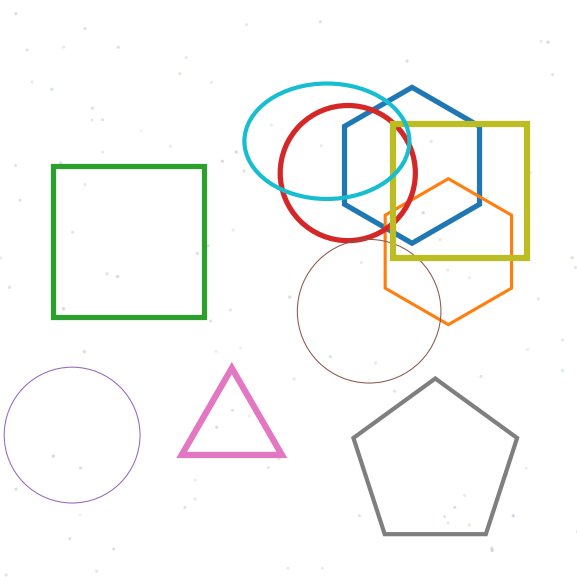[{"shape": "hexagon", "thickness": 2.5, "radius": 0.67, "center": [0.713, 0.713]}, {"shape": "hexagon", "thickness": 1.5, "radius": 0.63, "center": [0.776, 0.563]}, {"shape": "square", "thickness": 2.5, "radius": 0.65, "center": [0.222, 0.581]}, {"shape": "circle", "thickness": 2.5, "radius": 0.59, "center": [0.602, 0.699]}, {"shape": "circle", "thickness": 0.5, "radius": 0.59, "center": [0.125, 0.246]}, {"shape": "circle", "thickness": 0.5, "radius": 0.62, "center": [0.639, 0.46]}, {"shape": "triangle", "thickness": 3, "radius": 0.5, "center": [0.401, 0.261]}, {"shape": "pentagon", "thickness": 2, "radius": 0.75, "center": [0.754, 0.195]}, {"shape": "square", "thickness": 3, "radius": 0.58, "center": [0.797, 0.668]}, {"shape": "oval", "thickness": 2, "radius": 0.71, "center": [0.566, 0.755]}]